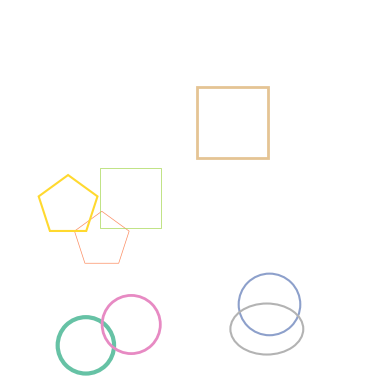[{"shape": "circle", "thickness": 3, "radius": 0.37, "center": [0.223, 0.103]}, {"shape": "pentagon", "thickness": 0.5, "radius": 0.37, "center": [0.264, 0.377]}, {"shape": "circle", "thickness": 1.5, "radius": 0.4, "center": [0.7, 0.209]}, {"shape": "circle", "thickness": 2, "radius": 0.38, "center": [0.341, 0.157]}, {"shape": "square", "thickness": 0.5, "radius": 0.39, "center": [0.339, 0.486]}, {"shape": "pentagon", "thickness": 1.5, "radius": 0.4, "center": [0.177, 0.465]}, {"shape": "square", "thickness": 2, "radius": 0.46, "center": [0.604, 0.683]}, {"shape": "oval", "thickness": 1.5, "radius": 0.47, "center": [0.693, 0.145]}]